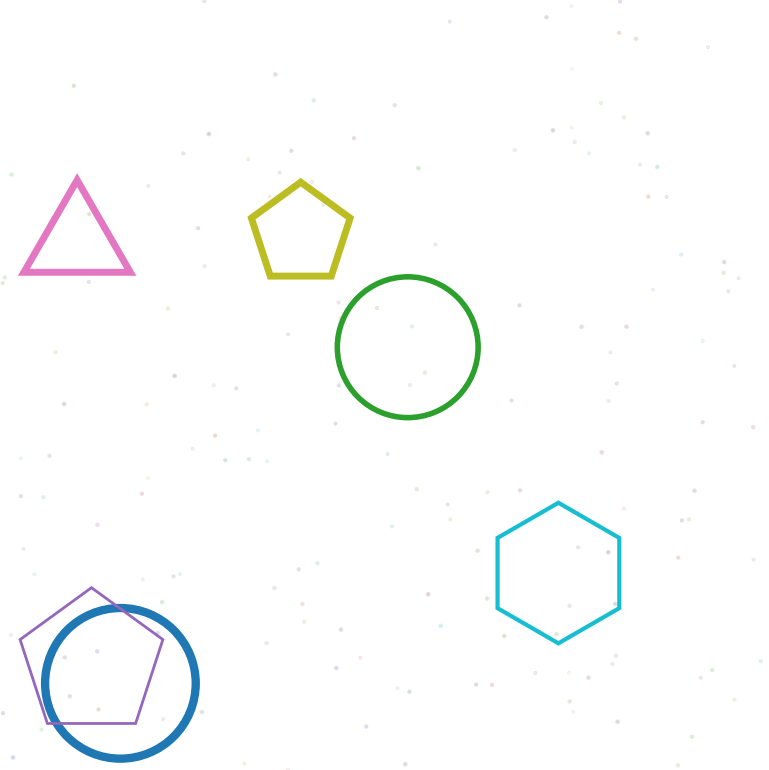[{"shape": "circle", "thickness": 3, "radius": 0.49, "center": [0.156, 0.113]}, {"shape": "circle", "thickness": 2, "radius": 0.46, "center": [0.53, 0.549]}, {"shape": "pentagon", "thickness": 1, "radius": 0.49, "center": [0.119, 0.139]}, {"shape": "triangle", "thickness": 2.5, "radius": 0.4, "center": [0.1, 0.686]}, {"shape": "pentagon", "thickness": 2.5, "radius": 0.34, "center": [0.391, 0.696]}, {"shape": "hexagon", "thickness": 1.5, "radius": 0.46, "center": [0.725, 0.256]}]